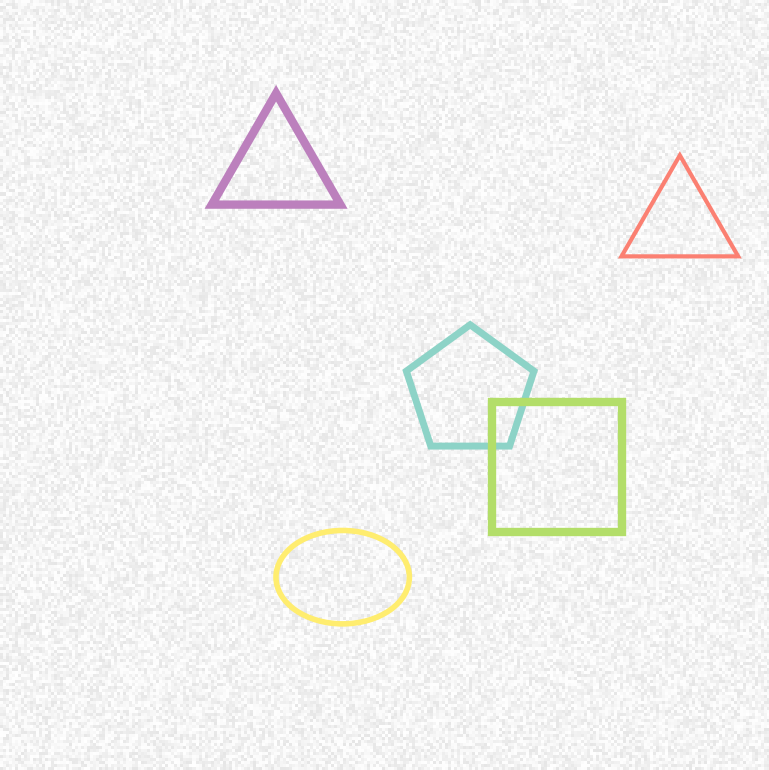[{"shape": "pentagon", "thickness": 2.5, "radius": 0.44, "center": [0.611, 0.491]}, {"shape": "triangle", "thickness": 1.5, "radius": 0.44, "center": [0.883, 0.711]}, {"shape": "square", "thickness": 3, "radius": 0.42, "center": [0.723, 0.394]}, {"shape": "triangle", "thickness": 3, "radius": 0.48, "center": [0.359, 0.782]}, {"shape": "oval", "thickness": 2, "radius": 0.43, "center": [0.445, 0.25]}]